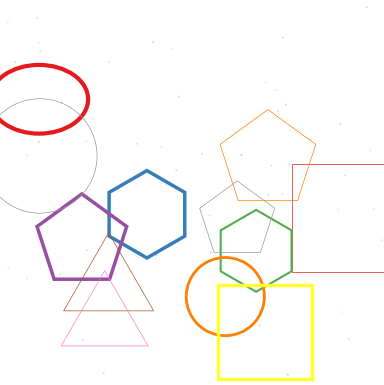[{"shape": "oval", "thickness": 3, "radius": 0.64, "center": [0.101, 0.742]}, {"shape": "square", "thickness": 0.5, "radius": 0.7, "center": [0.898, 0.434]}, {"shape": "hexagon", "thickness": 2.5, "radius": 0.57, "center": [0.382, 0.443]}, {"shape": "hexagon", "thickness": 1.5, "radius": 0.53, "center": [0.665, 0.349]}, {"shape": "pentagon", "thickness": 2.5, "radius": 0.61, "center": [0.213, 0.374]}, {"shape": "circle", "thickness": 2, "radius": 0.51, "center": [0.585, 0.23]}, {"shape": "pentagon", "thickness": 0.5, "radius": 0.65, "center": [0.696, 0.585]}, {"shape": "square", "thickness": 2.5, "radius": 0.61, "center": [0.689, 0.137]}, {"shape": "triangle", "thickness": 0.5, "radius": 0.68, "center": [0.282, 0.26]}, {"shape": "triangle", "thickness": 0.5, "radius": 0.65, "center": [0.272, 0.167]}, {"shape": "circle", "thickness": 0.5, "radius": 0.74, "center": [0.103, 0.595]}, {"shape": "pentagon", "thickness": 0.5, "radius": 0.51, "center": [0.616, 0.427]}]